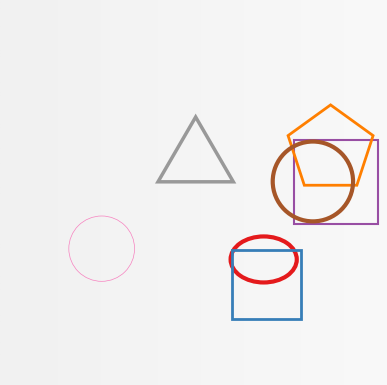[{"shape": "oval", "thickness": 3, "radius": 0.43, "center": [0.68, 0.326]}, {"shape": "square", "thickness": 2, "radius": 0.44, "center": [0.688, 0.261]}, {"shape": "square", "thickness": 1.5, "radius": 0.54, "center": [0.868, 0.528]}, {"shape": "pentagon", "thickness": 2, "radius": 0.58, "center": [0.853, 0.612]}, {"shape": "circle", "thickness": 3, "radius": 0.52, "center": [0.807, 0.529]}, {"shape": "circle", "thickness": 0.5, "radius": 0.42, "center": [0.262, 0.354]}, {"shape": "triangle", "thickness": 2.5, "radius": 0.56, "center": [0.505, 0.584]}]